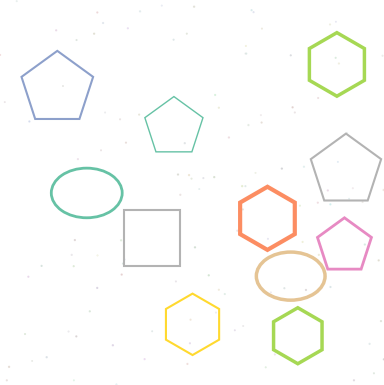[{"shape": "pentagon", "thickness": 1, "radius": 0.4, "center": [0.452, 0.67]}, {"shape": "oval", "thickness": 2, "radius": 0.46, "center": [0.225, 0.499]}, {"shape": "hexagon", "thickness": 3, "radius": 0.41, "center": [0.695, 0.433]}, {"shape": "pentagon", "thickness": 1.5, "radius": 0.49, "center": [0.149, 0.77]}, {"shape": "pentagon", "thickness": 2, "radius": 0.37, "center": [0.895, 0.361]}, {"shape": "hexagon", "thickness": 2.5, "radius": 0.41, "center": [0.875, 0.833]}, {"shape": "hexagon", "thickness": 2.5, "radius": 0.36, "center": [0.774, 0.128]}, {"shape": "hexagon", "thickness": 1.5, "radius": 0.4, "center": [0.5, 0.158]}, {"shape": "oval", "thickness": 2.5, "radius": 0.45, "center": [0.755, 0.283]}, {"shape": "square", "thickness": 1.5, "radius": 0.36, "center": [0.395, 0.382]}, {"shape": "pentagon", "thickness": 1.5, "radius": 0.48, "center": [0.899, 0.557]}]